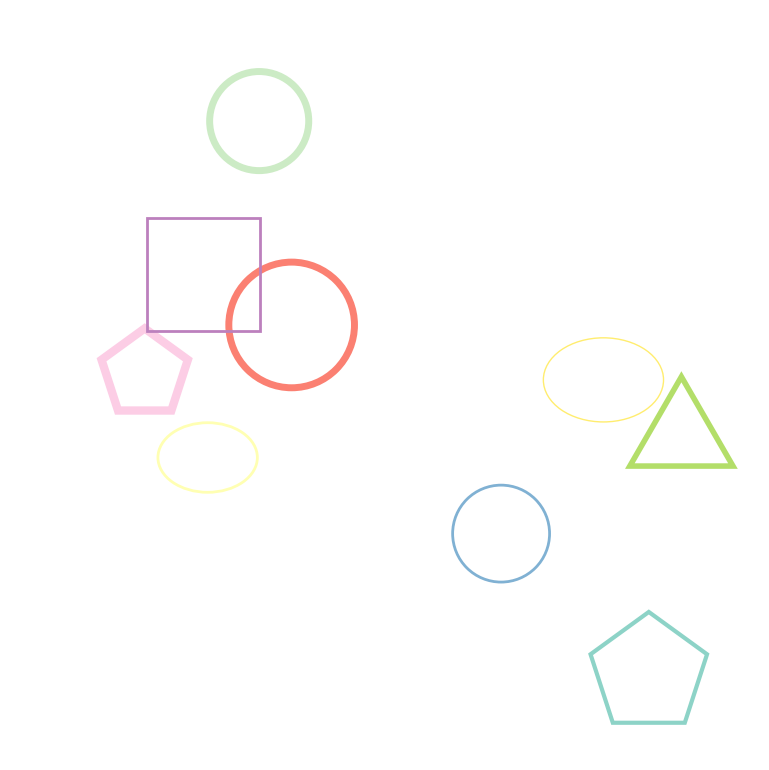[{"shape": "pentagon", "thickness": 1.5, "radius": 0.4, "center": [0.843, 0.126]}, {"shape": "oval", "thickness": 1, "radius": 0.32, "center": [0.27, 0.406]}, {"shape": "circle", "thickness": 2.5, "radius": 0.41, "center": [0.379, 0.578]}, {"shape": "circle", "thickness": 1, "radius": 0.31, "center": [0.651, 0.307]}, {"shape": "triangle", "thickness": 2, "radius": 0.39, "center": [0.885, 0.433]}, {"shape": "pentagon", "thickness": 3, "radius": 0.29, "center": [0.188, 0.515]}, {"shape": "square", "thickness": 1, "radius": 0.37, "center": [0.264, 0.643]}, {"shape": "circle", "thickness": 2.5, "radius": 0.32, "center": [0.337, 0.843]}, {"shape": "oval", "thickness": 0.5, "radius": 0.39, "center": [0.784, 0.507]}]